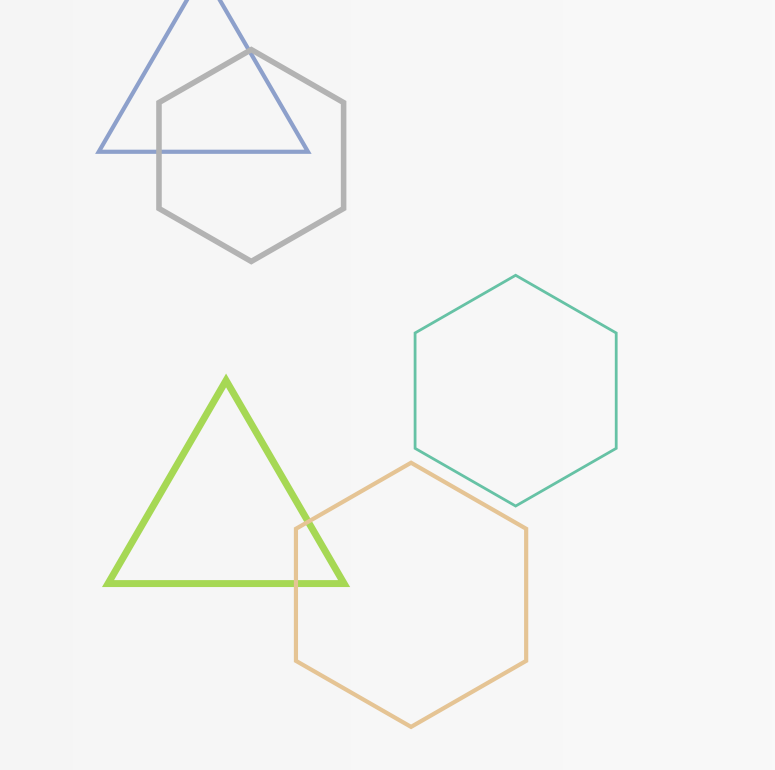[{"shape": "hexagon", "thickness": 1, "radius": 0.75, "center": [0.665, 0.493]}, {"shape": "triangle", "thickness": 1.5, "radius": 0.78, "center": [0.262, 0.881]}, {"shape": "triangle", "thickness": 2.5, "radius": 0.88, "center": [0.292, 0.33]}, {"shape": "hexagon", "thickness": 1.5, "radius": 0.86, "center": [0.53, 0.228]}, {"shape": "hexagon", "thickness": 2, "radius": 0.69, "center": [0.324, 0.798]}]